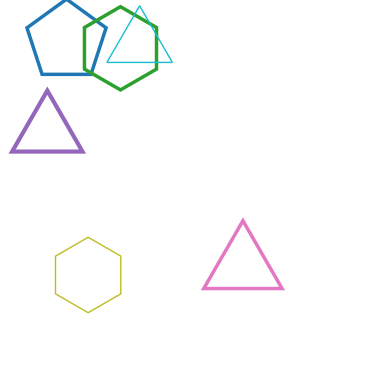[{"shape": "pentagon", "thickness": 2.5, "radius": 0.54, "center": [0.173, 0.894]}, {"shape": "hexagon", "thickness": 2.5, "radius": 0.54, "center": [0.313, 0.875]}, {"shape": "triangle", "thickness": 3, "radius": 0.53, "center": [0.123, 0.659]}, {"shape": "triangle", "thickness": 2.5, "radius": 0.59, "center": [0.631, 0.309]}, {"shape": "hexagon", "thickness": 1, "radius": 0.49, "center": [0.229, 0.286]}, {"shape": "triangle", "thickness": 1, "radius": 0.49, "center": [0.363, 0.887]}]